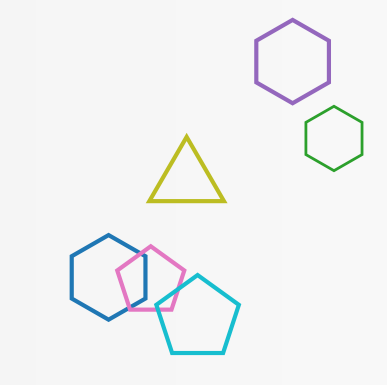[{"shape": "hexagon", "thickness": 3, "radius": 0.55, "center": [0.28, 0.28]}, {"shape": "hexagon", "thickness": 2, "radius": 0.42, "center": [0.862, 0.64]}, {"shape": "hexagon", "thickness": 3, "radius": 0.54, "center": [0.755, 0.84]}, {"shape": "pentagon", "thickness": 3, "radius": 0.45, "center": [0.389, 0.269]}, {"shape": "triangle", "thickness": 3, "radius": 0.56, "center": [0.482, 0.533]}, {"shape": "pentagon", "thickness": 3, "radius": 0.56, "center": [0.51, 0.174]}]